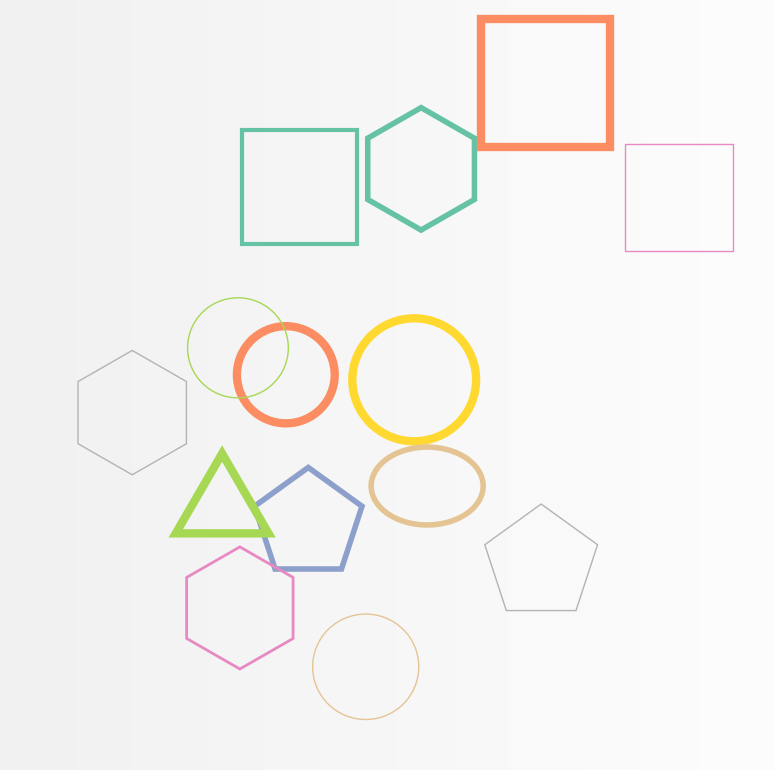[{"shape": "square", "thickness": 1.5, "radius": 0.37, "center": [0.386, 0.757]}, {"shape": "hexagon", "thickness": 2, "radius": 0.4, "center": [0.543, 0.781]}, {"shape": "circle", "thickness": 3, "radius": 0.32, "center": [0.369, 0.513]}, {"shape": "square", "thickness": 3, "radius": 0.42, "center": [0.703, 0.892]}, {"shape": "pentagon", "thickness": 2, "radius": 0.36, "center": [0.398, 0.32]}, {"shape": "square", "thickness": 0.5, "radius": 0.35, "center": [0.876, 0.743]}, {"shape": "hexagon", "thickness": 1, "radius": 0.4, "center": [0.31, 0.21]}, {"shape": "triangle", "thickness": 3, "radius": 0.35, "center": [0.287, 0.342]}, {"shape": "circle", "thickness": 0.5, "radius": 0.32, "center": [0.307, 0.548]}, {"shape": "circle", "thickness": 3, "radius": 0.4, "center": [0.534, 0.507]}, {"shape": "oval", "thickness": 2, "radius": 0.36, "center": [0.551, 0.369]}, {"shape": "circle", "thickness": 0.5, "radius": 0.34, "center": [0.472, 0.134]}, {"shape": "hexagon", "thickness": 0.5, "radius": 0.4, "center": [0.171, 0.464]}, {"shape": "pentagon", "thickness": 0.5, "radius": 0.38, "center": [0.698, 0.269]}]